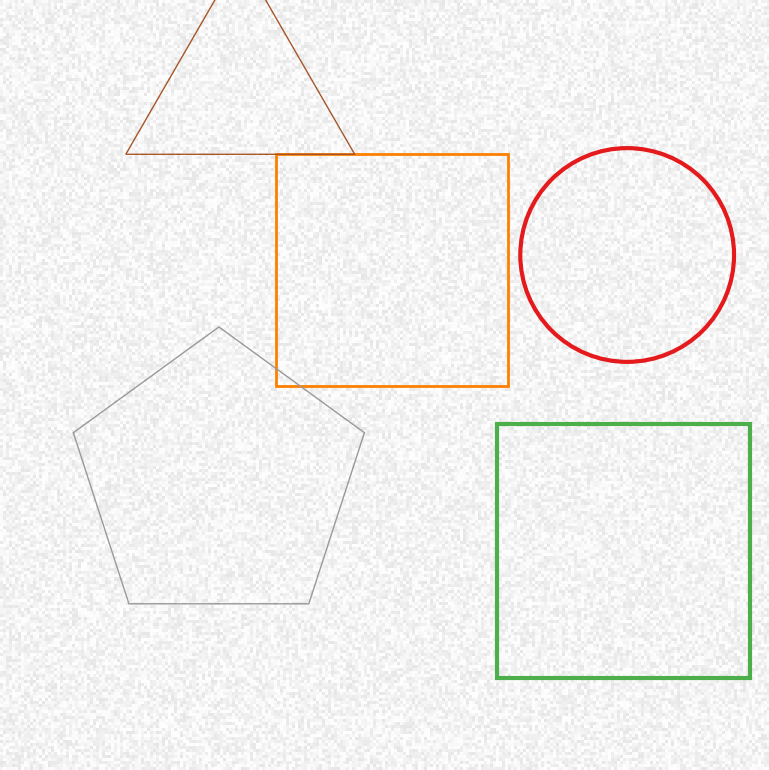[{"shape": "circle", "thickness": 1.5, "radius": 0.69, "center": [0.815, 0.669]}, {"shape": "square", "thickness": 1.5, "radius": 0.82, "center": [0.81, 0.284]}, {"shape": "square", "thickness": 1, "radius": 0.75, "center": [0.509, 0.649]}, {"shape": "triangle", "thickness": 0.5, "radius": 0.86, "center": [0.312, 0.885]}, {"shape": "pentagon", "thickness": 0.5, "radius": 0.99, "center": [0.284, 0.377]}]